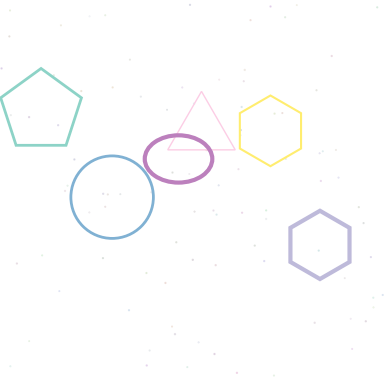[{"shape": "pentagon", "thickness": 2, "radius": 0.55, "center": [0.107, 0.712]}, {"shape": "hexagon", "thickness": 3, "radius": 0.44, "center": [0.831, 0.364]}, {"shape": "circle", "thickness": 2, "radius": 0.54, "center": [0.291, 0.488]}, {"shape": "triangle", "thickness": 1, "radius": 0.51, "center": [0.523, 0.661]}, {"shape": "oval", "thickness": 3, "radius": 0.44, "center": [0.464, 0.587]}, {"shape": "hexagon", "thickness": 1.5, "radius": 0.46, "center": [0.702, 0.66]}]